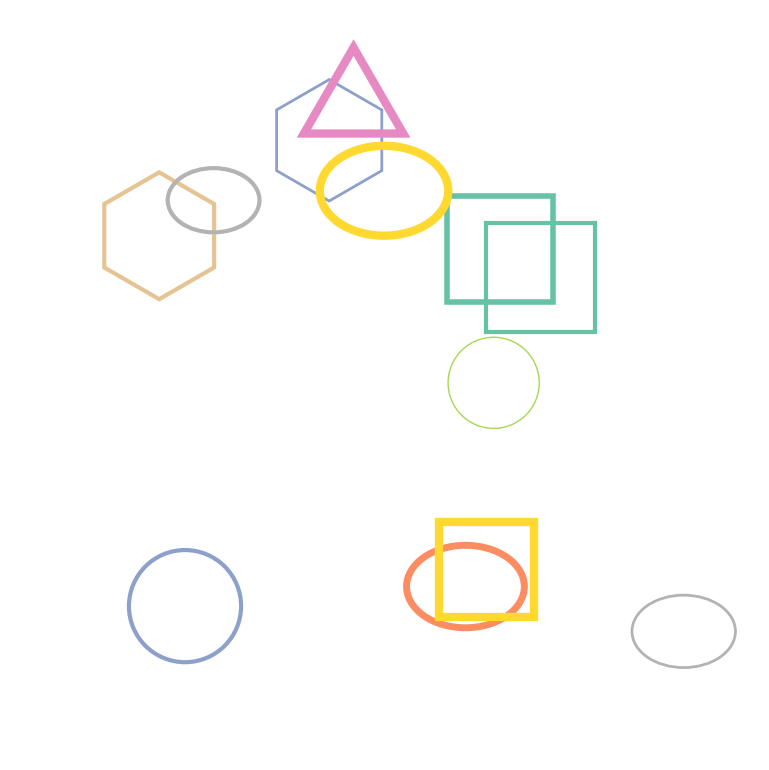[{"shape": "square", "thickness": 2, "radius": 0.34, "center": [0.65, 0.677]}, {"shape": "square", "thickness": 1.5, "radius": 0.35, "center": [0.702, 0.64]}, {"shape": "oval", "thickness": 2.5, "radius": 0.38, "center": [0.604, 0.238]}, {"shape": "hexagon", "thickness": 1, "radius": 0.39, "center": [0.428, 0.818]}, {"shape": "circle", "thickness": 1.5, "radius": 0.36, "center": [0.24, 0.213]}, {"shape": "triangle", "thickness": 3, "radius": 0.37, "center": [0.459, 0.864]}, {"shape": "circle", "thickness": 0.5, "radius": 0.3, "center": [0.641, 0.503]}, {"shape": "square", "thickness": 3, "radius": 0.31, "center": [0.632, 0.261]}, {"shape": "oval", "thickness": 3, "radius": 0.42, "center": [0.499, 0.752]}, {"shape": "hexagon", "thickness": 1.5, "radius": 0.41, "center": [0.207, 0.694]}, {"shape": "oval", "thickness": 1, "radius": 0.34, "center": [0.888, 0.18]}, {"shape": "oval", "thickness": 1.5, "radius": 0.3, "center": [0.277, 0.74]}]